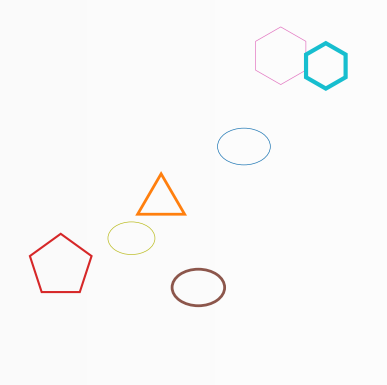[{"shape": "oval", "thickness": 0.5, "radius": 0.34, "center": [0.63, 0.619]}, {"shape": "triangle", "thickness": 2, "radius": 0.35, "center": [0.416, 0.479]}, {"shape": "pentagon", "thickness": 1.5, "radius": 0.42, "center": [0.157, 0.309]}, {"shape": "oval", "thickness": 2, "radius": 0.34, "center": [0.512, 0.253]}, {"shape": "hexagon", "thickness": 0.5, "radius": 0.37, "center": [0.724, 0.855]}, {"shape": "oval", "thickness": 0.5, "radius": 0.3, "center": [0.339, 0.381]}, {"shape": "hexagon", "thickness": 3, "radius": 0.29, "center": [0.841, 0.829]}]